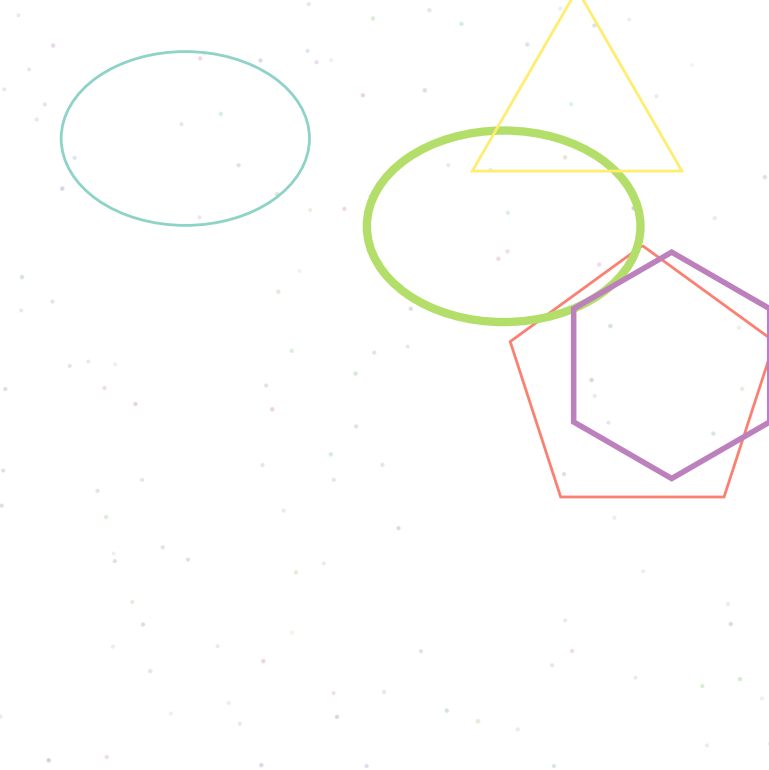[{"shape": "oval", "thickness": 1, "radius": 0.81, "center": [0.241, 0.82]}, {"shape": "pentagon", "thickness": 1, "radius": 0.9, "center": [0.834, 0.501]}, {"shape": "oval", "thickness": 3, "radius": 0.89, "center": [0.654, 0.706]}, {"shape": "hexagon", "thickness": 2, "radius": 0.74, "center": [0.872, 0.526]}, {"shape": "triangle", "thickness": 1, "radius": 0.79, "center": [0.75, 0.856]}]